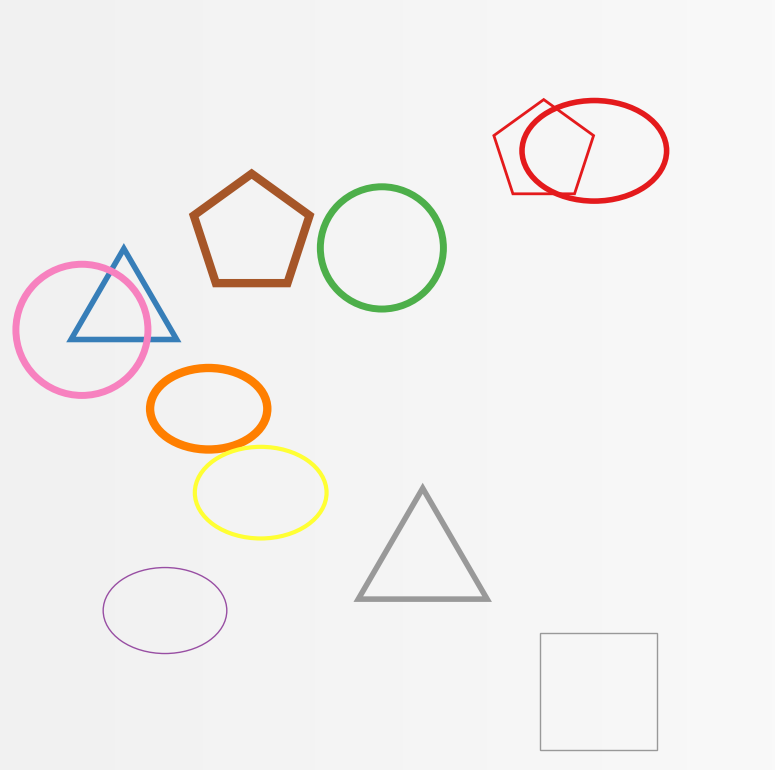[{"shape": "oval", "thickness": 2, "radius": 0.47, "center": [0.767, 0.804]}, {"shape": "pentagon", "thickness": 1, "radius": 0.34, "center": [0.702, 0.803]}, {"shape": "triangle", "thickness": 2, "radius": 0.39, "center": [0.16, 0.598]}, {"shape": "circle", "thickness": 2.5, "radius": 0.4, "center": [0.493, 0.678]}, {"shape": "oval", "thickness": 0.5, "radius": 0.4, "center": [0.213, 0.207]}, {"shape": "oval", "thickness": 3, "radius": 0.38, "center": [0.269, 0.469]}, {"shape": "oval", "thickness": 1.5, "radius": 0.43, "center": [0.336, 0.36]}, {"shape": "pentagon", "thickness": 3, "radius": 0.39, "center": [0.325, 0.696]}, {"shape": "circle", "thickness": 2.5, "radius": 0.43, "center": [0.106, 0.572]}, {"shape": "square", "thickness": 0.5, "radius": 0.38, "center": [0.773, 0.102]}, {"shape": "triangle", "thickness": 2, "radius": 0.48, "center": [0.545, 0.27]}]